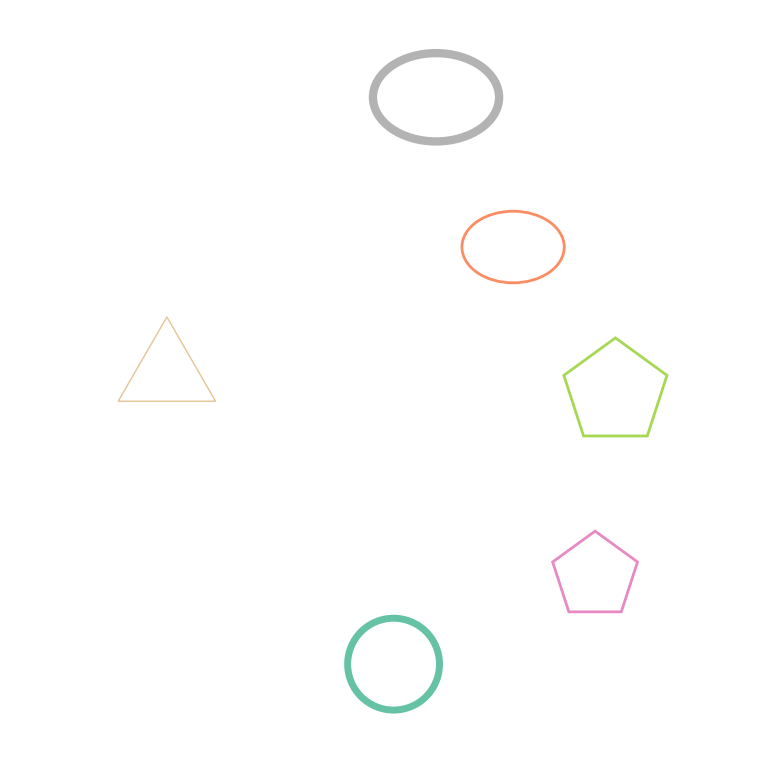[{"shape": "circle", "thickness": 2.5, "radius": 0.3, "center": [0.511, 0.137]}, {"shape": "oval", "thickness": 1, "radius": 0.33, "center": [0.666, 0.679]}, {"shape": "pentagon", "thickness": 1, "radius": 0.29, "center": [0.773, 0.252]}, {"shape": "pentagon", "thickness": 1, "radius": 0.35, "center": [0.799, 0.491]}, {"shape": "triangle", "thickness": 0.5, "radius": 0.36, "center": [0.217, 0.515]}, {"shape": "oval", "thickness": 3, "radius": 0.41, "center": [0.566, 0.874]}]